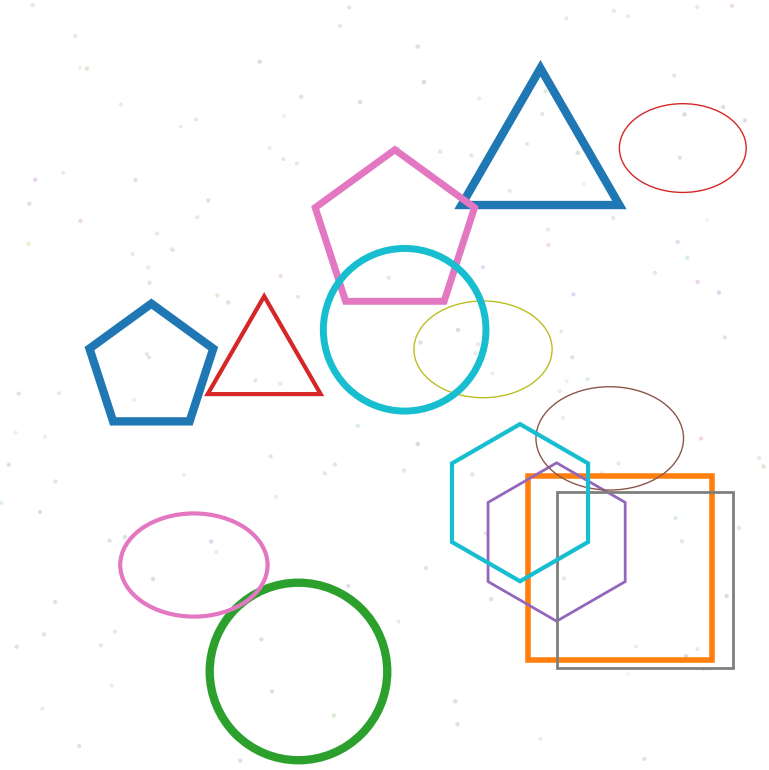[{"shape": "pentagon", "thickness": 3, "radius": 0.42, "center": [0.197, 0.521]}, {"shape": "triangle", "thickness": 3, "radius": 0.59, "center": [0.702, 0.793]}, {"shape": "square", "thickness": 2, "radius": 0.6, "center": [0.805, 0.262]}, {"shape": "circle", "thickness": 3, "radius": 0.58, "center": [0.388, 0.128]}, {"shape": "triangle", "thickness": 1.5, "radius": 0.42, "center": [0.343, 0.531]}, {"shape": "oval", "thickness": 0.5, "radius": 0.41, "center": [0.887, 0.808]}, {"shape": "hexagon", "thickness": 1, "radius": 0.51, "center": [0.723, 0.296]}, {"shape": "oval", "thickness": 0.5, "radius": 0.48, "center": [0.792, 0.431]}, {"shape": "oval", "thickness": 1.5, "radius": 0.48, "center": [0.252, 0.266]}, {"shape": "pentagon", "thickness": 2.5, "radius": 0.54, "center": [0.513, 0.697]}, {"shape": "square", "thickness": 1, "radius": 0.57, "center": [0.838, 0.247]}, {"shape": "oval", "thickness": 0.5, "radius": 0.45, "center": [0.627, 0.546]}, {"shape": "hexagon", "thickness": 1.5, "radius": 0.51, "center": [0.675, 0.347]}, {"shape": "circle", "thickness": 2.5, "radius": 0.53, "center": [0.526, 0.572]}]